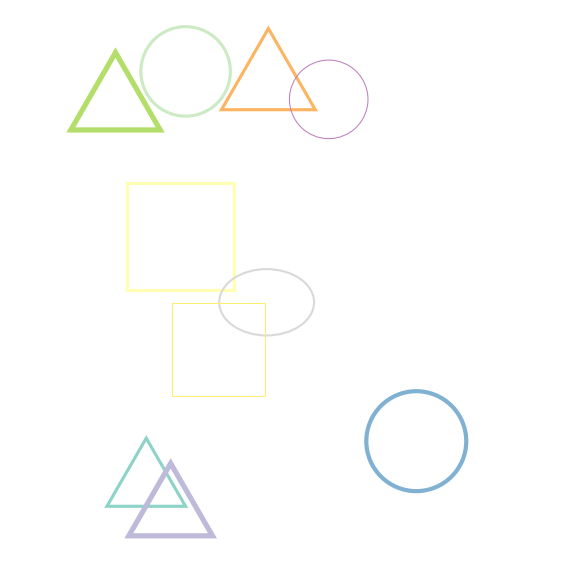[{"shape": "triangle", "thickness": 1.5, "radius": 0.39, "center": [0.253, 0.162]}, {"shape": "square", "thickness": 1.5, "radius": 0.46, "center": [0.313, 0.59]}, {"shape": "triangle", "thickness": 2.5, "radius": 0.42, "center": [0.295, 0.113]}, {"shape": "circle", "thickness": 2, "radius": 0.43, "center": [0.721, 0.235]}, {"shape": "triangle", "thickness": 1.5, "radius": 0.47, "center": [0.465, 0.856]}, {"shape": "triangle", "thickness": 2.5, "radius": 0.45, "center": [0.2, 0.819]}, {"shape": "oval", "thickness": 1, "radius": 0.41, "center": [0.462, 0.476]}, {"shape": "circle", "thickness": 0.5, "radius": 0.34, "center": [0.569, 0.827]}, {"shape": "circle", "thickness": 1.5, "radius": 0.39, "center": [0.321, 0.875]}, {"shape": "square", "thickness": 0.5, "radius": 0.4, "center": [0.378, 0.394]}]